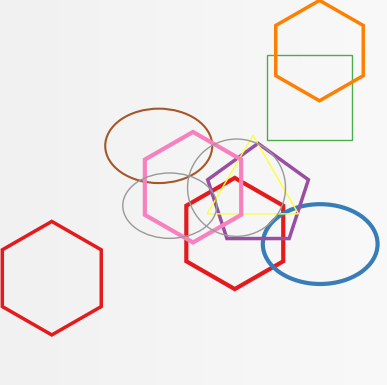[{"shape": "hexagon", "thickness": 3, "radius": 0.72, "center": [0.606, 0.394]}, {"shape": "hexagon", "thickness": 2.5, "radius": 0.74, "center": [0.134, 0.277]}, {"shape": "oval", "thickness": 3, "radius": 0.74, "center": [0.826, 0.366]}, {"shape": "square", "thickness": 1, "radius": 0.55, "center": [0.798, 0.746]}, {"shape": "pentagon", "thickness": 2.5, "radius": 0.68, "center": [0.666, 0.491]}, {"shape": "hexagon", "thickness": 2.5, "radius": 0.65, "center": [0.825, 0.869]}, {"shape": "triangle", "thickness": 1, "radius": 0.68, "center": [0.653, 0.512]}, {"shape": "oval", "thickness": 1.5, "radius": 0.69, "center": [0.41, 0.621]}, {"shape": "hexagon", "thickness": 3, "radius": 0.72, "center": [0.498, 0.514]}, {"shape": "oval", "thickness": 1, "radius": 0.61, "center": [0.438, 0.466]}, {"shape": "circle", "thickness": 1, "radius": 0.63, "center": [0.61, 0.512]}]